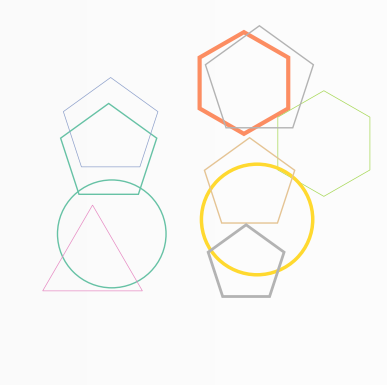[{"shape": "circle", "thickness": 1, "radius": 0.7, "center": [0.288, 0.393]}, {"shape": "pentagon", "thickness": 1, "radius": 0.65, "center": [0.28, 0.601]}, {"shape": "hexagon", "thickness": 3, "radius": 0.66, "center": [0.63, 0.784]}, {"shape": "pentagon", "thickness": 0.5, "radius": 0.64, "center": [0.286, 0.67]}, {"shape": "triangle", "thickness": 0.5, "radius": 0.74, "center": [0.239, 0.319]}, {"shape": "hexagon", "thickness": 0.5, "radius": 0.69, "center": [0.836, 0.627]}, {"shape": "circle", "thickness": 2.5, "radius": 0.72, "center": [0.663, 0.43]}, {"shape": "pentagon", "thickness": 1, "radius": 0.61, "center": [0.644, 0.52]}, {"shape": "pentagon", "thickness": 2, "radius": 0.51, "center": [0.635, 0.313]}, {"shape": "pentagon", "thickness": 1, "radius": 0.73, "center": [0.669, 0.787]}]